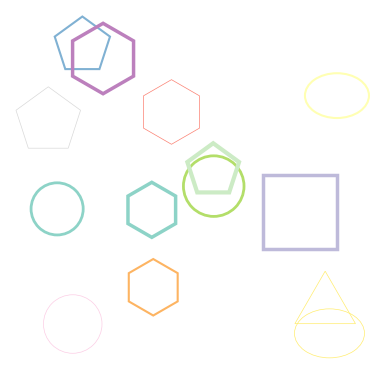[{"shape": "circle", "thickness": 2, "radius": 0.34, "center": [0.148, 0.457]}, {"shape": "hexagon", "thickness": 2.5, "radius": 0.36, "center": [0.394, 0.455]}, {"shape": "oval", "thickness": 1.5, "radius": 0.42, "center": [0.875, 0.752]}, {"shape": "square", "thickness": 2.5, "radius": 0.49, "center": [0.779, 0.449]}, {"shape": "hexagon", "thickness": 0.5, "radius": 0.42, "center": [0.445, 0.709]}, {"shape": "pentagon", "thickness": 1.5, "radius": 0.38, "center": [0.214, 0.882]}, {"shape": "hexagon", "thickness": 1.5, "radius": 0.37, "center": [0.398, 0.254]}, {"shape": "circle", "thickness": 2, "radius": 0.39, "center": [0.555, 0.517]}, {"shape": "circle", "thickness": 0.5, "radius": 0.38, "center": [0.189, 0.158]}, {"shape": "pentagon", "thickness": 0.5, "radius": 0.44, "center": [0.125, 0.686]}, {"shape": "hexagon", "thickness": 2.5, "radius": 0.46, "center": [0.268, 0.848]}, {"shape": "pentagon", "thickness": 3, "radius": 0.35, "center": [0.554, 0.557]}, {"shape": "oval", "thickness": 0.5, "radius": 0.45, "center": [0.856, 0.134]}, {"shape": "triangle", "thickness": 0.5, "radius": 0.45, "center": [0.845, 0.205]}]